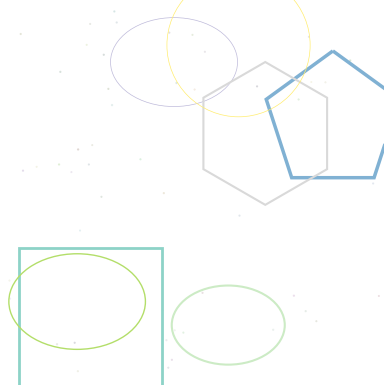[{"shape": "square", "thickness": 2, "radius": 0.93, "center": [0.235, 0.17]}, {"shape": "oval", "thickness": 0.5, "radius": 0.82, "center": [0.452, 0.839]}, {"shape": "pentagon", "thickness": 2.5, "radius": 0.91, "center": [0.865, 0.686]}, {"shape": "oval", "thickness": 1, "radius": 0.89, "center": [0.2, 0.217]}, {"shape": "hexagon", "thickness": 1.5, "radius": 0.93, "center": [0.689, 0.653]}, {"shape": "oval", "thickness": 1.5, "radius": 0.73, "center": [0.593, 0.156]}, {"shape": "circle", "thickness": 0.5, "radius": 0.93, "center": [0.62, 0.883]}]